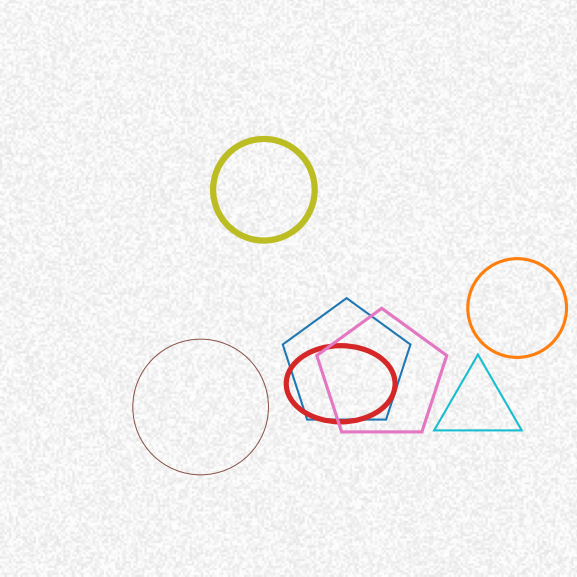[{"shape": "pentagon", "thickness": 1, "radius": 0.58, "center": [0.6, 0.367]}, {"shape": "circle", "thickness": 1.5, "radius": 0.43, "center": [0.896, 0.466]}, {"shape": "oval", "thickness": 2.5, "radius": 0.47, "center": [0.59, 0.335]}, {"shape": "circle", "thickness": 0.5, "radius": 0.59, "center": [0.347, 0.294]}, {"shape": "pentagon", "thickness": 1.5, "radius": 0.59, "center": [0.661, 0.347]}, {"shape": "circle", "thickness": 3, "radius": 0.44, "center": [0.457, 0.671]}, {"shape": "triangle", "thickness": 1, "radius": 0.44, "center": [0.828, 0.298]}]